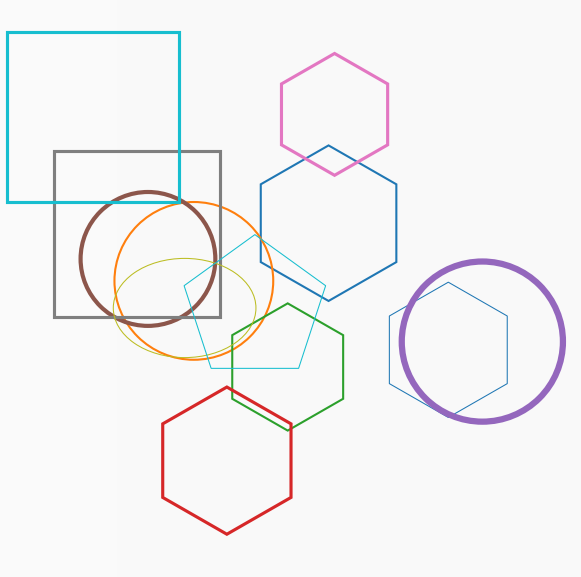[{"shape": "hexagon", "thickness": 1, "radius": 0.67, "center": [0.565, 0.613]}, {"shape": "hexagon", "thickness": 0.5, "radius": 0.59, "center": [0.771, 0.393]}, {"shape": "circle", "thickness": 1, "radius": 0.68, "center": [0.334, 0.513]}, {"shape": "hexagon", "thickness": 1, "radius": 0.55, "center": [0.495, 0.364]}, {"shape": "hexagon", "thickness": 1.5, "radius": 0.64, "center": [0.39, 0.201]}, {"shape": "circle", "thickness": 3, "radius": 0.69, "center": [0.83, 0.408]}, {"shape": "circle", "thickness": 2, "radius": 0.58, "center": [0.255, 0.551]}, {"shape": "hexagon", "thickness": 1.5, "radius": 0.53, "center": [0.576, 0.801]}, {"shape": "square", "thickness": 1.5, "radius": 0.72, "center": [0.236, 0.594]}, {"shape": "oval", "thickness": 0.5, "radius": 0.61, "center": [0.318, 0.466]}, {"shape": "pentagon", "thickness": 0.5, "radius": 0.64, "center": [0.438, 0.465]}, {"shape": "square", "thickness": 1.5, "radius": 0.74, "center": [0.16, 0.796]}]